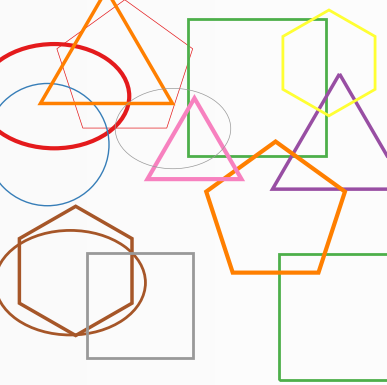[{"shape": "oval", "thickness": 3, "radius": 0.97, "center": [0.14, 0.75]}, {"shape": "pentagon", "thickness": 0.5, "radius": 0.92, "center": [0.322, 0.816]}, {"shape": "circle", "thickness": 1, "radius": 0.79, "center": [0.123, 0.624]}, {"shape": "square", "thickness": 2, "radius": 0.81, "center": [0.882, 0.177]}, {"shape": "square", "thickness": 2, "radius": 0.89, "center": [0.663, 0.774]}, {"shape": "triangle", "thickness": 2.5, "radius": 1.0, "center": [0.876, 0.609]}, {"shape": "pentagon", "thickness": 3, "radius": 0.94, "center": [0.711, 0.444]}, {"shape": "triangle", "thickness": 2.5, "radius": 0.98, "center": [0.275, 0.83]}, {"shape": "hexagon", "thickness": 2, "radius": 0.69, "center": [0.849, 0.837]}, {"shape": "hexagon", "thickness": 2.5, "radius": 0.84, "center": [0.195, 0.296]}, {"shape": "oval", "thickness": 2, "radius": 0.97, "center": [0.181, 0.266]}, {"shape": "triangle", "thickness": 3, "radius": 0.7, "center": [0.502, 0.605]}, {"shape": "square", "thickness": 2, "radius": 0.68, "center": [0.361, 0.208]}, {"shape": "oval", "thickness": 0.5, "radius": 0.75, "center": [0.446, 0.666]}]